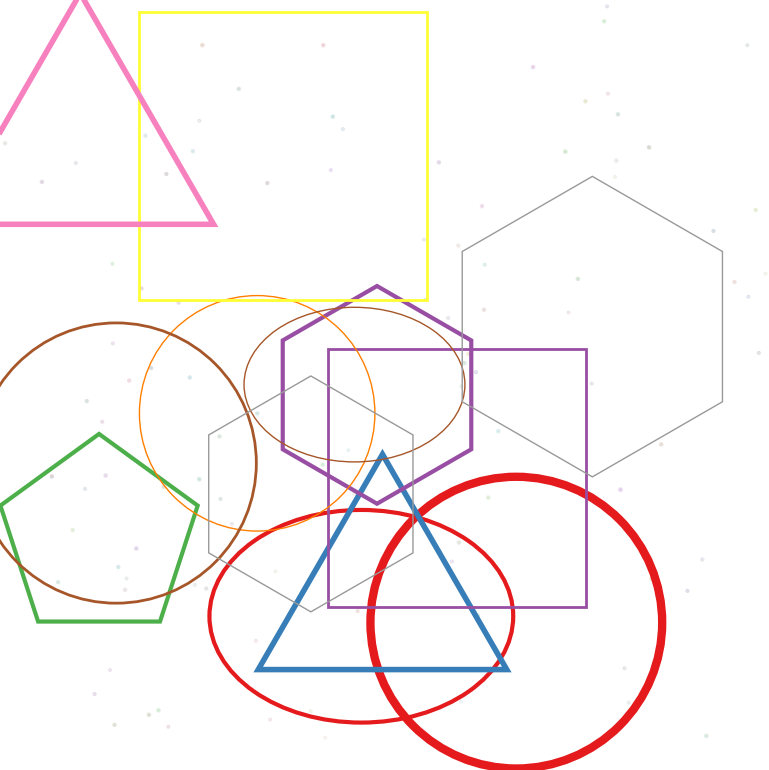[{"shape": "oval", "thickness": 1.5, "radius": 0.99, "center": [0.469, 0.2]}, {"shape": "circle", "thickness": 3, "radius": 0.95, "center": [0.671, 0.191]}, {"shape": "triangle", "thickness": 2, "radius": 0.93, "center": [0.497, 0.224]}, {"shape": "pentagon", "thickness": 1.5, "radius": 0.67, "center": [0.129, 0.302]}, {"shape": "hexagon", "thickness": 1.5, "radius": 0.71, "center": [0.49, 0.487]}, {"shape": "square", "thickness": 1, "radius": 0.84, "center": [0.594, 0.38]}, {"shape": "circle", "thickness": 0.5, "radius": 0.76, "center": [0.334, 0.463]}, {"shape": "square", "thickness": 1, "radius": 0.93, "center": [0.367, 0.798]}, {"shape": "circle", "thickness": 1, "radius": 0.91, "center": [0.151, 0.399]}, {"shape": "oval", "thickness": 0.5, "radius": 0.72, "center": [0.46, 0.501]}, {"shape": "triangle", "thickness": 2, "radius": 1.0, "center": [0.104, 0.809]}, {"shape": "hexagon", "thickness": 0.5, "radius": 0.77, "center": [0.404, 0.359]}, {"shape": "hexagon", "thickness": 0.5, "radius": 0.98, "center": [0.769, 0.576]}]